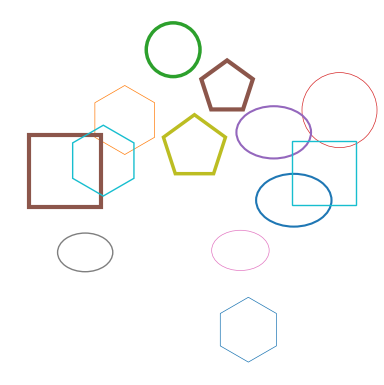[{"shape": "hexagon", "thickness": 0.5, "radius": 0.42, "center": [0.645, 0.144]}, {"shape": "oval", "thickness": 1.5, "radius": 0.49, "center": [0.763, 0.48]}, {"shape": "hexagon", "thickness": 0.5, "radius": 0.45, "center": [0.324, 0.688]}, {"shape": "circle", "thickness": 2.5, "radius": 0.35, "center": [0.45, 0.871]}, {"shape": "circle", "thickness": 0.5, "radius": 0.49, "center": [0.882, 0.714]}, {"shape": "oval", "thickness": 1.5, "radius": 0.48, "center": [0.711, 0.656]}, {"shape": "pentagon", "thickness": 3, "radius": 0.35, "center": [0.59, 0.773]}, {"shape": "square", "thickness": 3, "radius": 0.47, "center": [0.169, 0.556]}, {"shape": "oval", "thickness": 0.5, "radius": 0.37, "center": [0.624, 0.35]}, {"shape": "oval", "thickness": 1, "radius": 0.36, "center": [0.221, 0.344]}, {"shape": "pentagon", "thickness": 2.5, "radius": 0.42, "center": [0.505, 0.617]}, {"shape": "square", "thickness": 1, "radius": 0.42, "center": [0.842, 0.55]}, {"shape": "hexagon", "thickness": 1, "radius": 0.46, "center": [0.268, 0.583]}]